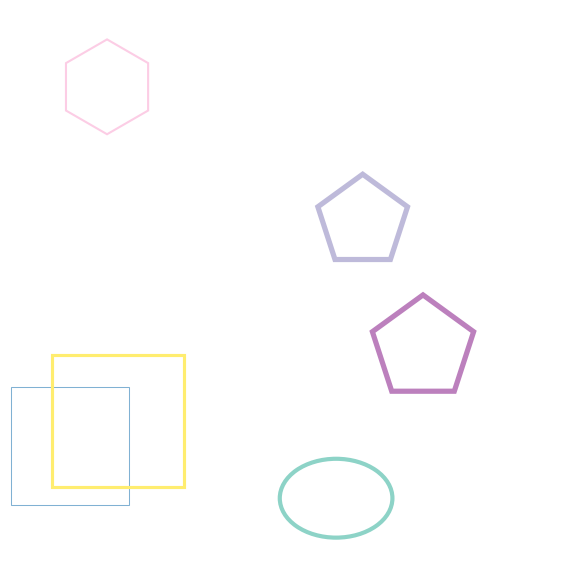[{"shape": "oval", "thickness": 2, "radius": 0.49, "center": [0.582, 0.136]}, {"shape": "pentagon", "thickness": 2.5, "radius": 0.41, "center": [0.628, 0.616]}, {"shape": "square", "thickness": 0.5, "radius": 0.51, "center": [0.121, 0.227]}, {"shape": "hexagon", "thickness": 1, "radius": 0.41, "center": [0.185, 0.849]}, {"shape": "pentagon", "thickness": 2.5, "radius": 0.46, "center": [0.732, 0.396]}, {"shape": "square", "thickness": 1.5, "radius": 0.57, "center": [0.204, 0.27]}]